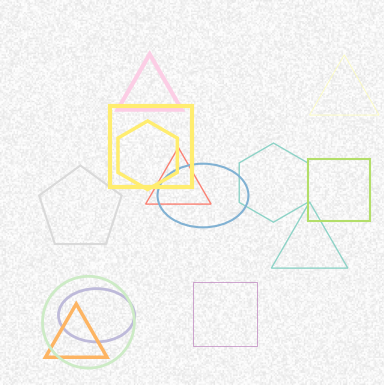[{"shape": "hexagon", "thickness": 1, "radius": 0.51, "center": [0.71, 0.526]}, {"shape": "triangle", "thickness": 1, "radius": 0.57, "center": [0.804, 0.361]}, {"shape": "triangle", "thickness": 0.5, "radius": 0.52, "center": [0.894, 0.753]}, {"shape": "oval", "thickness": 2, "radius": 0.49, "center": [0.251, 0.181]}, {"shape": "triangle", "thickness": 1, "radius": 0.49, "center": [0.463, 0.519]}, {"shape": "oval", "thickness": 1.5, "radius": 0.59, "center": [0.527, 0.492]}, {"shape": "triangle", "thickness": 2.5, "radius": 0.46, "center": [0.198, 0.118]}, {"shape": "square", "thickness": 1.5, "radius": 0.4, "center": [0.881, 0.507]}, {"shape": "triangle", "thickness": 3, "radius": 0.48, "center": [0.389, 0.763]}, {"shape": "pentagon", "thickness": 1.5, "radius": 0.56, "center": [0.209, 0.457]}, {"shape": "square", "thickness": 0.5, "radius": 0.41, "center": [0.585, 0.185]}, {"shape": "circle", "thickness": 2, "radius": 0.6, "center": [0.23, 0.163]}, {"shape": "hexagon", "thickness": 2.5, "radius": 0.45, "center": [0.383, 0.597]}, {"shape": "square", "thickness": 3, "radius": 0.53, "center": [0.392, 0.619]}]